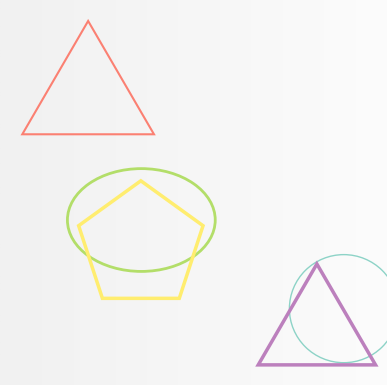[{"shape": "circle", "thickness": 1, "radius": 0.7, "center": [0.887, 0.198]}, {"shape": "triangle", "thickness": 1.5, "radius": 0.98, "center": [0.227, 0.749]}, {"shape": "oval", "thickness": 2, "radius": 0.95, "center": [0.365, 0.429]}, {"shape": "triangle", "thickness": 2.5, "radius": 0.87, "center": [0.818, 0.14]}, {"shape": "pentagon", "thickness": 2.5, "radius": 0.84, "center": [0.363, 0.362]}]